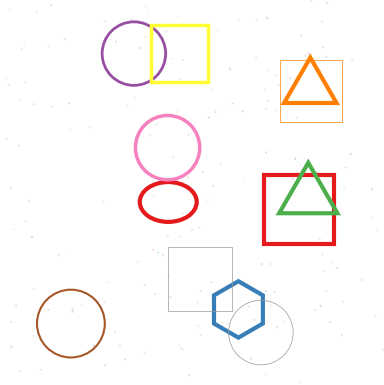[{"shape": "oval", "thickness": 3, "radius": 0.37, "center": [0.437, 0.475]}, {"shape": "square", "thickness": 3, "radius": 0.45, "center": [0.776, 0.456]}, {"shape": "hexagon", "thickness": 3, "radius": 0.37, "center": [0.619, 0.196]}, {"shape": "triangle", "thickness": 3, "radius": 0.44, "center": [0.801, 0.49]}, {"shape": "circle", "thickness": 2, "radius": 0.41, "center": [0.348, 0.861]}, {"shape": "triangle", "thickness": 3, "radius": 0.39, "center": [0.806, 0.772]}, {"shape": "square", "thickness": 0.5, "radius": 0.4, "center": [0.808, 0.763]}, {"shape": "square", "thickness": 2.5, "radius": 0.37, "center": [0.467, 0.861]}, {"shape": "circle", "thickness": 1.5, "radius": 0.44, "center": [0.184, 0.16]}, {"shape": "circle", "thickness": 2.5, "radius": 0.42, "center": [0.435, 0.616]}, {"shape": "square", "thickness": 0.5, "radius": 0.42, "center": [0.52, 0.276]}, {"shape": "circle", "thickness": 0.5, "radius": 0.42, "center": [0.678, 0.136]}]